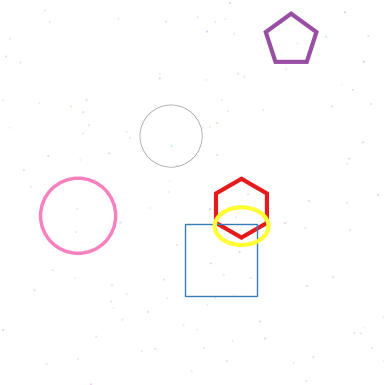[{"shape": "hexagon", "thickness": 3, "radius": 0.38, "center": [0.627, 0.459]}, {"shape": "square", "thickness": 1, "radius": 0.47, "center": [0.574, 0.325]}, {"shape": "pentagon", "thickness": 3, "radius": 0.35, "center": [0.756, 0.895]}, {"shape": "oval", "thickness": 3, "radius": 0.35, "center": [0.628, 0.413]}, {"shape": "circle", "thickness": 2.5, "radius": 0.49, "center": [0.203, 0.44]}, {"shape": "circle", "thickness": 0.5, "radius": 0.4, "center": [0.444, 0.647]}]